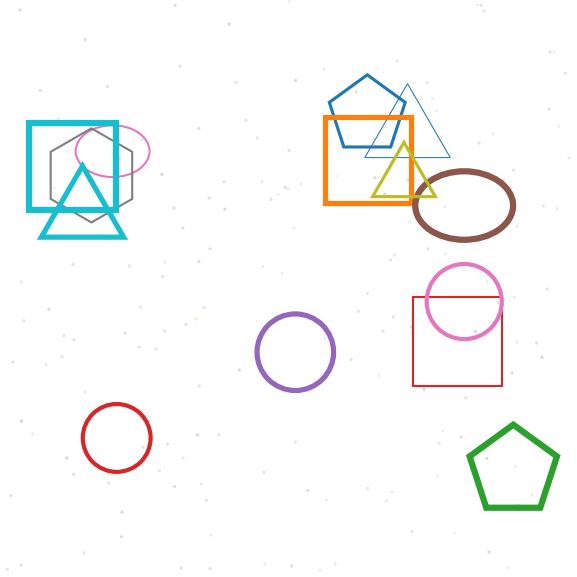[{"shape": "triangle", "thickness": 0.5, "radius": 0.43, "center": [0.706, 0.769]}, {"shape": "pentagon", "thickness": 1.5, "radius": 0.35, "center": [0.636, 0.8]}, {"shape": "square", "thickness": 2.5, "radius": 0.37, "center": [0.638, 0.722]}, {"shape": "pentagon", "thickness": 3, "radius": 0.4, "center": [0.889, 0.184]}, {"shape": "square", "thickness": 1, "radius": 0.39, "center": [0.792, 0.408]}, {"shape": "circle", "thickness": 2, "radius": 0.29, "center": [0.202, 0.241]}, {"shape": "circle", "thickness": 2.5, "radius": 0.33, "center": [0.511, 0.389]}, {"shape": "oval", "thickness": 3, "radius": 0.42, "center": [0.804, 0.643]}, {"shape": "circle", "thickness": 2, "radius": 0.33, "center": [0.804, 0.477]}, {"shape": "oval", "thickness": 1, "radius": 0.32, "center": [0.195, 0.737]}, {"shape": "hexagon", "thickness": 1, "radius": 0.41, "center": [0.158, 0.695]}, {"shape": "triangle", "thickness": 1.5, "radius": 0.31, "center": [0.7, 0.69]}, {"shape": "square", "thickness": 3, "radius": 0.38, "center": [0.125, 0.71]}, {"shape": "triangle", "thickness": 2.5, "radius": 0.41, "center": [0.143, 0.63]}]